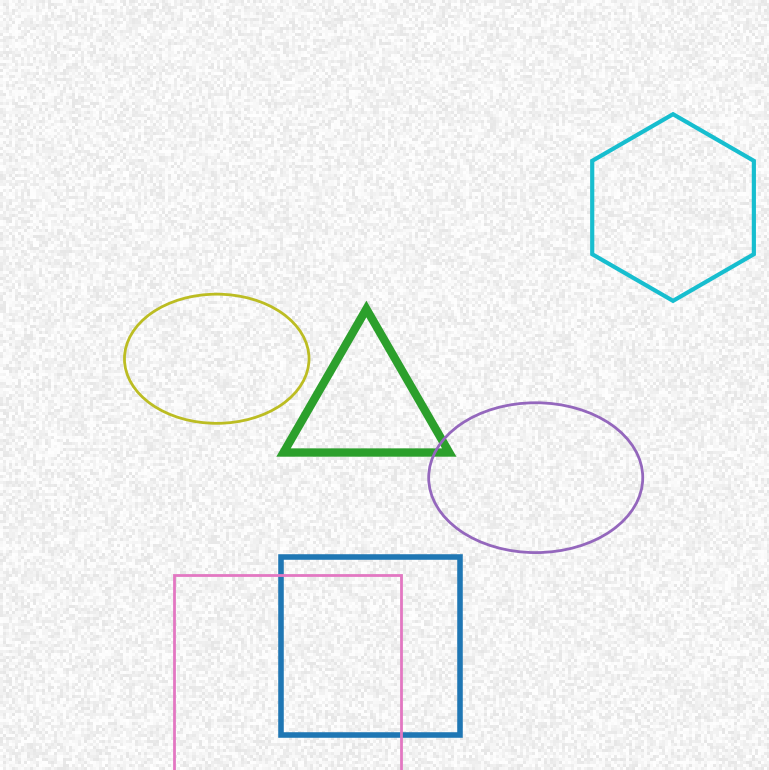[{"shape": "square", "thickness": 2, "radius": 0.58, "center": [0.482, 0.161]}, {"shape": "triangle", "thickness": 3, "radius": 0.62, "center": [0.476, 0.474]}, {"shape": "oval", "thickness": 1, "radius": 0.69, "center": [0.696, 0.38]}, {"shape": "square", "thickness": 1, "radius": 0.74, "center": [0.373, 0.106]}, {"shape": "oval", "thickness": 1, "radius": 0.6, "center": [0.281, 0.534]}, {"shape": "hexagon", "thickness": 1.5, "radius": 0.61, "center": [0.874, 0.73]}]